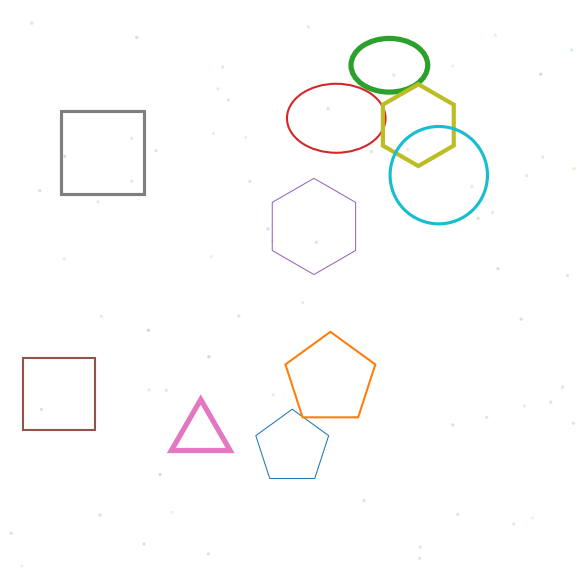[{"shape": "pentagon", "thickness": 0.5, "radius": 0.33, "center": [0.506, 0.224]}, {"shape": "pentagon", "thickness": 1, "radius": 0.41, "center": [0.572, 0.343]}, {"shape": "oval", "thickness": 2.5, "radius": 0.33, "center": [0.674, 0.886]}, {"shape": "oval", "thickness": 1, "radius": 0.43, "center": [0.582, 0.794]}, {"shape": "hexagon", "thickness": 0.5, "radius": 0.42, "center": [0.544, 0.607]}, {"shape": "square", "thickness": 1, "radius": 0.31, "center": [0.103, 0.317]}, {"shape": "triangle", "thickness": 2.5, "radius": 0.29, "center": [0.348, 0.248]}, {"shape": "square", "thickness": 1.5, "radius": 0.36, "center": [0.178, 0.735]}, {"shape": "hexagon", "thickness": 2, "radius": 0.35, "center": [0.724, 0.782]}, {"shape": "circle", "thickness": 1.5, "radius": 0.42, "center": [0.76, 0.696]}]